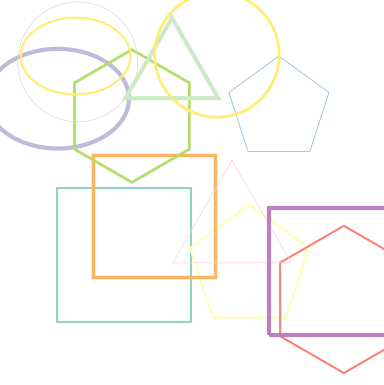[{"shape": "square", "thickness": 1.5, "radius": 0.87, "center": [0.322, 0.337]}, {"shape": "pentagon", "thickness": 1.5, "radius": 0.81, "center": [0.648, 0.306]}, {"shape": "oval", "thickness": 3, "radius": 0.92, "center": [0.15, 0.744]}, {"shape": "hexagon", "thickness": 1.5, "radius": 0.96, "center": [0.893, 0.222]}, {"shape": "pentagon", "thickness": 0.5, "radius": 0.68, "center": [0.724, 0.718]}, {"shape": "square", "thickness": 2.5, "radius": 0.79, "center": [0.4, 0.439]}, {"shape": "hexagon", "thickness": 2, "radius": 0.86, "center": [0.343, 0.699]}, {"shape": "triangle", "thickness": 0.5, "radius": 0.89, "center": [0.603, 0.406]}, {"shape": "circle", "thickness": 0.5, "radius": 0.78, "center": [0.202, 0.839]}, {"shape": "square", "thickness": 3, "radius": 0.82, "center": [0.864, 0.295]}, {"shape": "triangle", "thickness": 3, "radius": 0.69, "center": [0.447, 0.814]}, {"shape": "oval", "thickness": 1.5, "radius": 0.71, "center": [0.196, 0.854]}, {"shape": "circle", "thickness": 2, "radius": 0.81, "center": [0.563, 0.858]}]